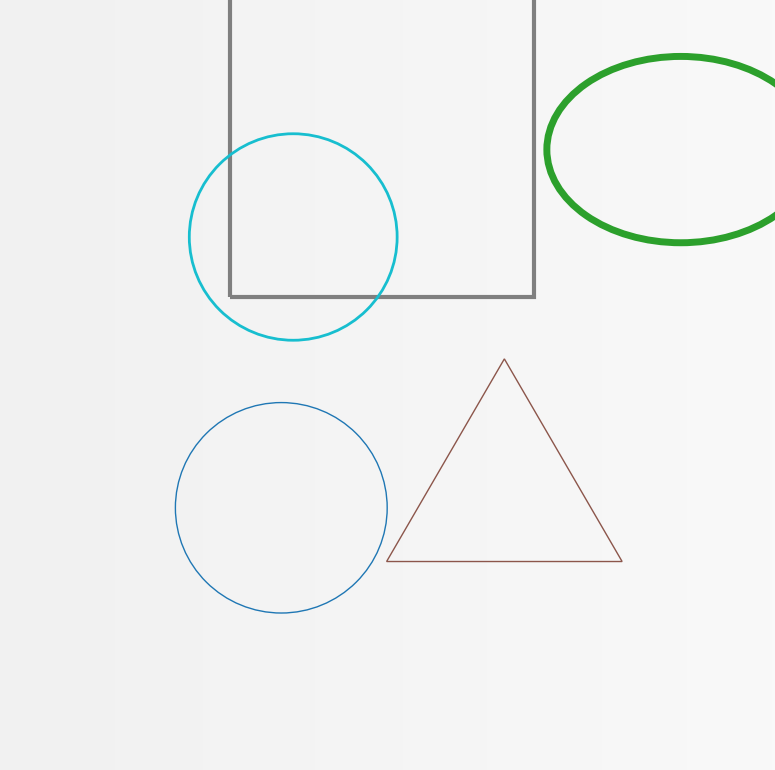[{"shape": "circle", "thickness": 0.5, "radius": 0.68, "center": [0.363, 0.341]}, {"shape": "oval", "thickness": 2.5, "radius": 0.86, "center": [0.878, 0.806]}, {"shape": "triangle", "thickness": 0.5, "radius": 0.88, "center": [0.651, 0.358]}, {"shape": "square", "thickness": 1.5, "radius": 0.98, "center": [0.493, 0.811]}, {"shape": "circle", "thickness": 1, "radius": 0.67, "center": [0.378, 0.692]}]